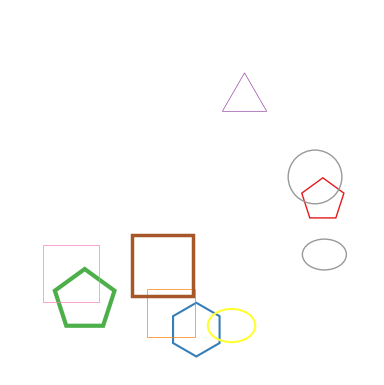[{"shape": "pentagon", "thickness": 1, "radius": 0.29, "center": [0.839, 0.481]}, {"shape": "hexagon", "thickness": 1.5, "radius": 0.35, "center": [0.51, 0.144]}, {"shape": "pentagon", "thickness": 3, "radius": 0.41, "center": [0.22, 0.22]}, {"shape": "triangle", "thickness": 0.5, "radius": 0.33, "center": [0.635, 0.744]}, {"shape": "square", "thickness": 0.5, "radius": 0.31, "center": [0.444, 0.188]}, {"shape": "oval", "thickness": 1.5, "radius": 0.31, "center": [0.601, 0.154]}, {"shape": "square", "thickness": 2.5, "radius": 0.4, "center": [0.421, 0.31]}, {"shape": "square", "thickness": 0.5, "radius": 0.37, "center": [0.185, 0.29]}, {"shape": "oval", "thickness": 1, "radius": 0.29, "center": [0.843, 0.339]}, {"shape": "circle", "thickness": 1, "radius": 0.35, "center": [0.818, 0.54]}]